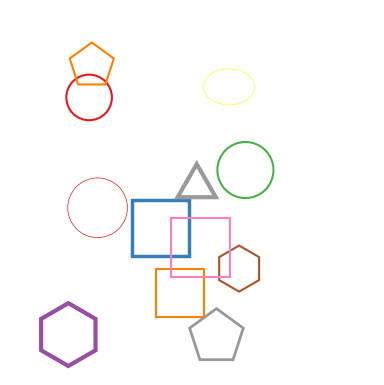[{"shape": "circle", "thickness": 1.5, "radius": 0.3, "center": [0.232, 0.747]}, {"shape": "circle", "thickness": 0.5, "radius": 0.39, "center": [0.253, 0.46]}, {"shape": "square", "thickness": 2.5, "radius": 0.37, "center": [0.416, 0.408]}, {"shape": "circle", "thickness": 1.5, "radius": 0.36, "center": [0.637, 0.558]}, {"shape": "hexagon", "thickness": 3, "radius": 0.41, "center": [0.177, 0.131]}, {"shape": "square", "thickness": 1.5, "radius": 0.31, "center": [0.467, 0.239]}, {"shape": "pentagon", "thickness": 1.5, "radius": 0.3, "center": [0.238, 0.829]}, {"shape": "oval", "thickness": 0.5, "radius": 0.33, "center": [0.595, 0.774]}, {"shape": "hexagon", "thickness": 1.5, "radius": 0.3, "center": [0.621, 0.302]}, {"shape": "square", "thickness": 1.5, "radius": 0.38, "center": [0.521, 0.358]}, {"shape": "triangle", "thickness": 3, "radius": 0.29, "center": [0.511, 0.516]}, {"shape": "pentagon", "thickness": 2, "radius": 0.37, "center": [0.562, 0.125]}]